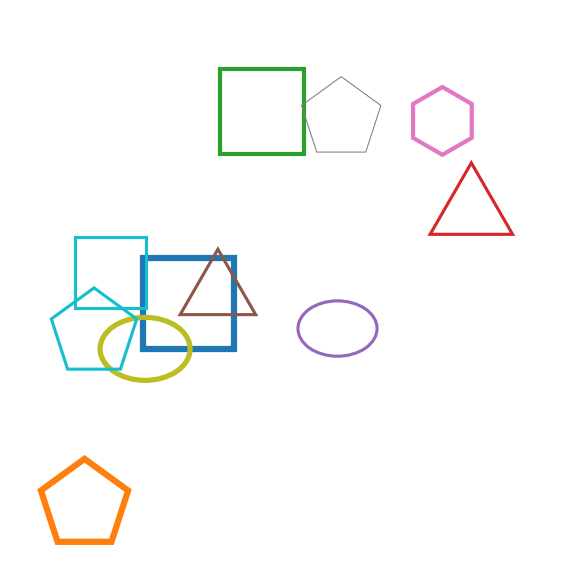[{"shape": "square", "thickness": 3, "radius": 0.39, "center": [0.327, 0.474]}, {"shape": "pentagon", "thickness": 3, "radius": 0.4, "center": [0.146, 0.125]}, {"shape": "square", "thickness": 2, "radius": 0.37, "center": [0.453, 0.806]}, {"shape": "triangle", "thickness": 1.5, "radius": 0.41, "center": [0.816, 0.635]}, {"shape": "oval", "thickness": 1.5, "radius": 0.34, "center": [0.584, 0.43]}, {"shape": "triangle", "thickness": 1.5, "radius": 0.38, "center": [0.377, 0.492]}, {"shape": "hexagon", "thickness": 2, "radius": 0.29, "center": [0.766, 0.79]}, {"shape": "pentagon", "thickness": 0.5, "radius": 0.36, "center": [0.591, 0.794]}, {"shape": "oval", "thickness": 2.5, "radius": 0.39, "center": [0.251, 0.395]}, {"shape": "square", "thickness": 1.5, "radius": 0.31, "center": [0.191, 0.528]}, {"shape": "pentagon", "thickness": 1.5, "radius": 0.39, "center": [0.163, 0.423]}]